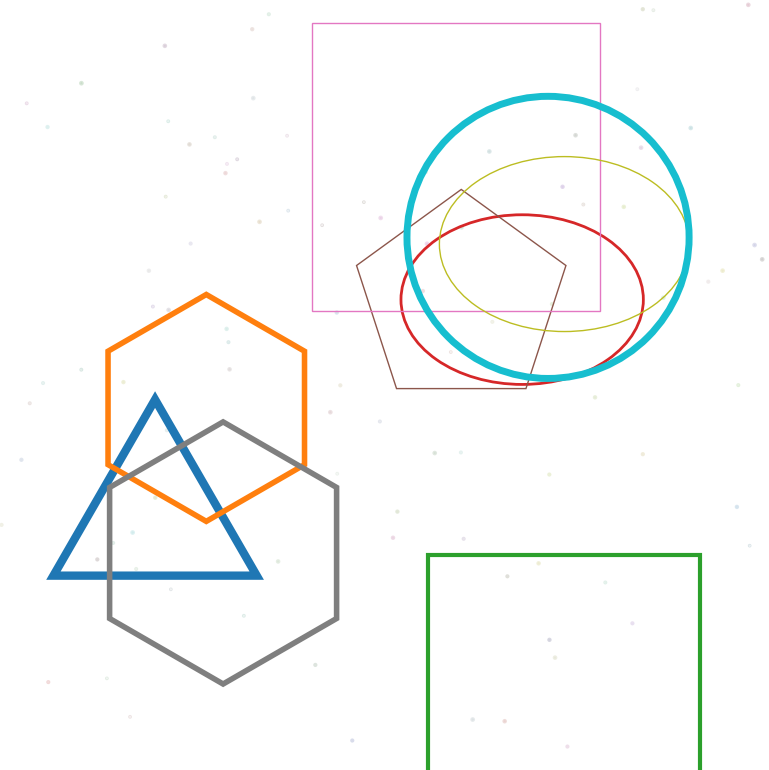[{"shape": "triangle", "thickness": 3, "radius": 0.76, "center": [0.201, 0.329]}, {"shape": "hexagon", "thickness": 2, "radius": 0.74, "center": [0.268, 0.47]}, {"shape": "square", "thickness": 1.5, "radius": 0.88, "center": [0.733, 0.102]}, {"shape": "oval", "thickness": 1, "radius": 0.79, "center": [0.678, 0.611]}, {"shape": "pentagon", "thickness": 0.5, "radius": 0.71, "center": [0.599, 0.611]}, {"shape": "square", "thickness": 0.5, "radius": 0.93, "center": [0.592, 0.783]}, {"shape": "hexagon", "thickness": 2, "radius": 0.85, "center": [0.29, 0.282]}, {"shape": "oval", "thickness": 0.5, "radius": 0.81, "center": [0.733, 0.683]}, {"shape": "circle", "thickness": 2.5, "radius": 0.92, "center": [0.712, 0.692]}]